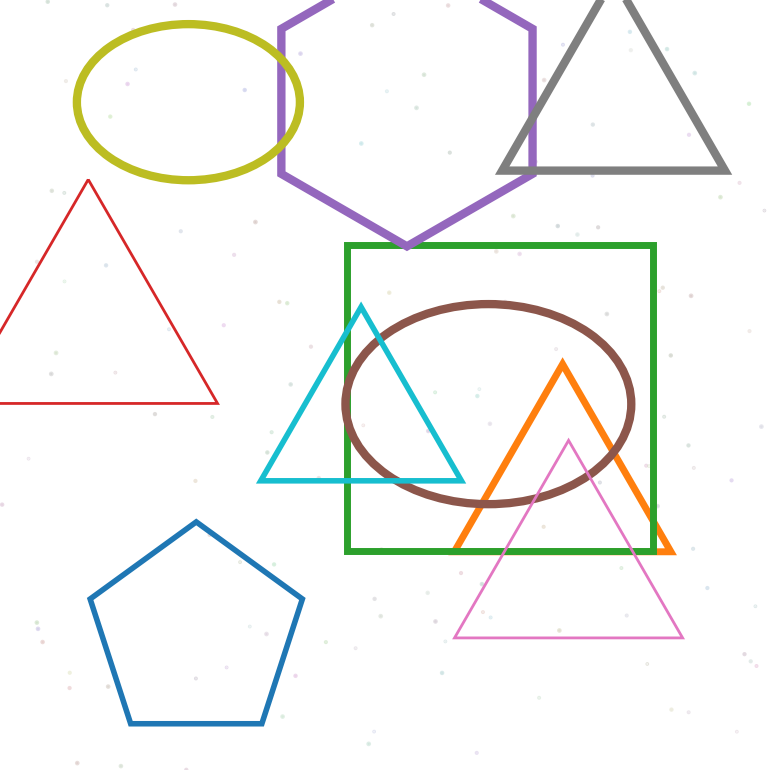[{"shape": "pentagon", "thickness": 2, "radius": 0.72, "center": [0.255, 0.177]}, {"shape": "triangle", "thickness": 2.5, "radius": 0.81, "center": [0.731, 0.365]}, {"shape": "square", "thickness": 2.5, "radius": 1.0, "center": [0.649, 0.483]}, {"shape": "triangle", "thickness": 1, "radius": 0.97, "center": [0.115, 0.573]}, {"shape": "hexagon", "thickness": 3, "radius": 0.94, "center": [0.529, 0.868]}, {"shape": "oval", "thickness": 3, "radius": 0.93, "center": [0.634, 0.475]}, {"shape": "triangle", "thickness": 1, "radius": 0.86, "center": [0.738, 0.257]}, {"shape": "triangle", "thickness": 3, "radius": 0.84, "center": [0.797, 0.862]}, {"shape": "oval", "thickness": 3, "radius": 0.72, "center": [0.245, 0.867]}, {"shape": "triangle", "thickness": 2, "radius": 0.75, "center": [0.469, 0.451]}]